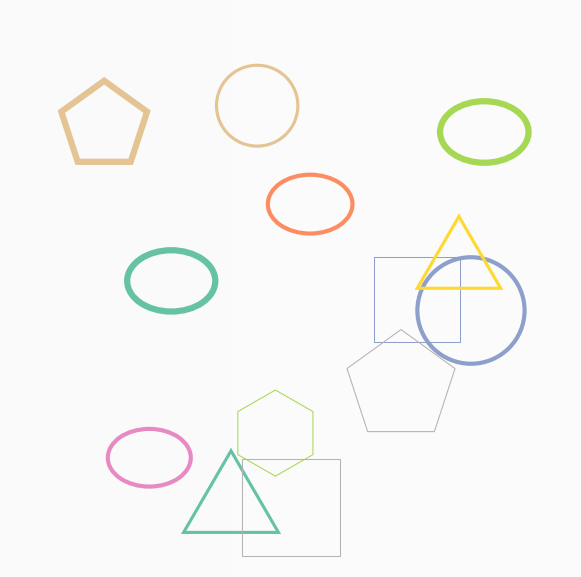[{"shape": "triangle", "thickness": 1.5, "radius": 0.47, "center": [0.397, 0.124]}, {"shape": "oval", "thickness": 3, "radius": 0.38, "center": [0.295, 0.513]}, {"shape": "oval", "thickness": 2, "radius": 0.36, "center": [0.534, 0.646]}, {"shape": "circle", "thickness": 2, "radius": 0.46, "center": [0.81, 0.461]}, {"shape": "square", "thickness": 0.5, "radius": 0.37, "center": [0.718, 0.48]}, {"shape": "oval", "thickness": 2, "radius": 0.36, "center": [0.257, 0.207]}, {"shape": "hexagon", "thickness": 0.5, "radius": 0.37, "center": [0.474, 0.249]}, {"shape": "oval", "thickness": 3, "radius": 0.38, "center": [0.833, 0.771]}, {"shape": "triangle", "thickness": 1.5, "radius": 0.41, "center": [0.79, 0.541]}, {"shape": "pentagon", "thickness": 3, "radius": 0.39, "center": [0.179, 0.782]}, {"shape": "circle", "thickness": 1.5, "radius": 0.35, "center": [0.442, 0.816]}, {"shape": "square", "thickness": 0.5, "radius": 0.42, "center": [0.5, 0.12]}, {"shape": "pentagon", "thickness": 0.5, "radius": 0.49, "center": [0.69, 0.331]}]